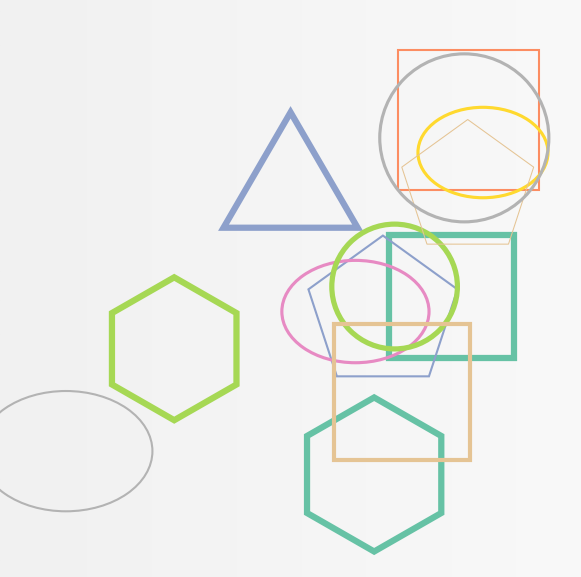[{"shape": "square", "thickness": 3, "radius": 0.53, "center": [0.777, 0.486]}, {"shape": "hexagon", "thickness": 3, "radius": 0.67, "center": [0.644, 0.178]}, {"shape": "square", "thickness": 1, "radius": 0.61, "center": [0.806, 0.791]}, {"shape": "pentagon", "thickness": 1, "radius": 0.67, "center": [0.659, 0.456]}, {"shape": "triangle", "thickness": 3, "radius": 0.67, "center": [0.5, 0.671]}, {"shape": "oval", "thickness": 1.5, "radius": 0.63, "center": [0.612, 0.46]}, {"shape": "hexagon", "thickness": 3, "radius": 0.62, "center": [0.3, 0.395]}, {"shape": "circle", "thickness": 2.5, "radius": 0.54, "center": [0.679, 0.503]}, {"shape": "oval", "thickness": 1.5, "radius": 0.56, "center": [0.831, 0.735]}, {"shape": "square", "thickness": 2, "radius": 0.59, "center": [0.691, 0.32]}, {"shape": "pentagon", "thickness": 0.5, "radius": 0.6, "center": [0.805, 0.673]}, {"shape": "oval", "thickness": 1, "radius": 0.74, "center": [0.113, 0.218]}, {"shape": "circle", "thickness": 1.5, "radius": 0.73, "center": [0.799, 0.76]}]